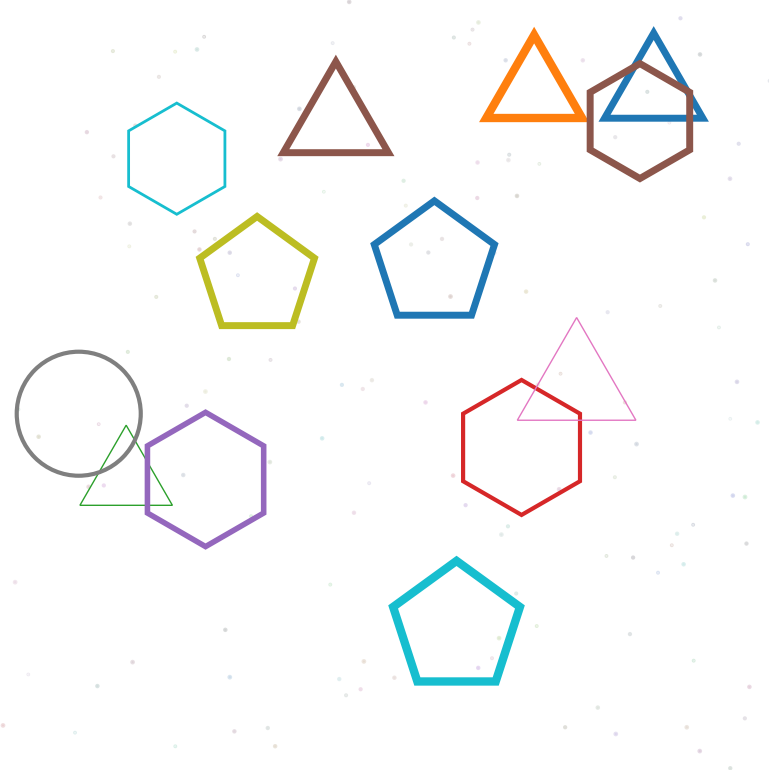[{"shape": "pentagon", "thickness": 2.5, "radius": 0.41, "center": [0.564, 0.657]}, {"shape": "triangle", "thickness": 2.5, "radius": 0.37, "center": [0.849, 0.883]}, {"shape": "triangle", "thickness": 3, "radius": 0.36, "center": [0.694, 0.883]}, {"shape": "triangle", "thickness": 0.5, "radius": 0.35, "center": [0.164, 0.378]}, {"shape": "hexagon", "thickness": 1.5, "radius": 0.44, "center": [0.677, 0.419]}, {"shape": "hexagon", "thickness": 2, "radius": 0.44, "center": [0.267, 0.377]}, {"shape": "hexagon", "thickness": 2.5, "radius": 0.37, "center": [0.831, 0.843]}, {"shape": "triangle", "thickness": 2.5, "radius": 0.39, "center": [0.436, 0.841]}, {"shape": "triangle", "thickness": 0.5, "radius": 0.44, "center": [0.749, 0.499]}, {"shape": "circle", "thickness": 1.5, "radius": 0.4, "center": [0.102, 0.463]}, {"shape": "pentagon", "thickness": 2.5, "radius": 0.39, "center": [0.334, 0.64]}, {"shape": "pentagon", "thickness": 3, "radius": 0.43, "center": [0.593, 0.185]}, {"shape": "hexagon", "thickness": 1, "radius": 0.36, "center": [0.23, 0.794]}]